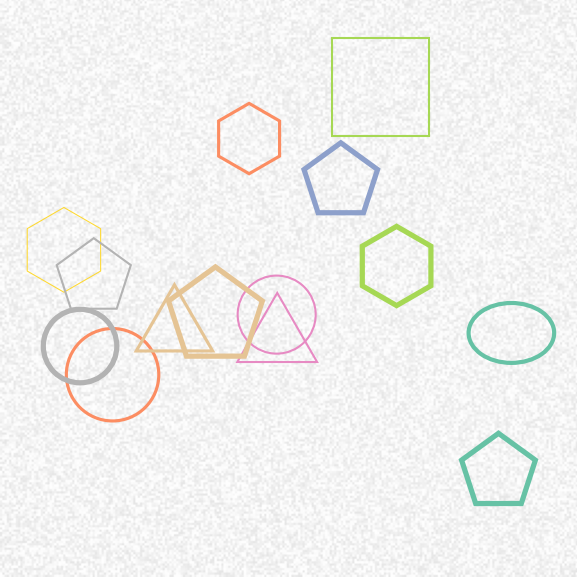[{"shape": "pentagon", "thickness": 2.5, "radius": 0.34, "center": [0.863, 0.182]}, {"shape": "oval", "thickness": 2, "radius": 0.37, "center": [0.886, 0.423]}, {"shape": "circle", "thickness": 1.5, "radius": 0.4, "center": [0.195, 0.35]}, {"shape": "hexagon", "thickness": 1.5, "radius": 0.3, "center": [0.431, 0.759]}, {"shape": "pentagon", "thickness": 2.5, "radius": 0.33, "center": [0.59, 0.685]}, {"shape": "circle", "thickness": 1, "radius": 0.34, "center": [0.479, 0.454]}, {"shape": "triangle", "thickness": 1, "radius": 0.4, "center": [0.48, 0.412]}, {"shape": "square", "thickness": 1, "radius": 0.42, "center": [0.659, 0.849]}, {"shape": "hexagon", "thickness": 2.5, "radius": 0.34, "center": [0.687, 0.539]}, {"shape": "hexagon", "thickness": 0.5, "radius": 0.37, "center": [0.111, 0.566]}, {"shape": "triangle", "thickness": 1.5, "radius": 0.38, "center": [0.302, 0.43]}, {"shape": "pentagon", "thickness": 2.5, "radius": 0.43, "center": [0.373, 0.452]}, {"shape": "pentagon", "thickness": 1, "radius": 0.34, "center": [0.162, 0.519]}, {"shape": "circle", "thickness": 2.5, "radius": 0.32, "center": [0.139, 0.4]}]